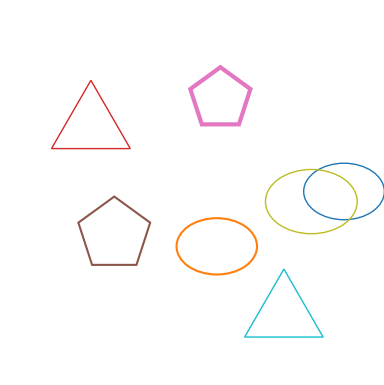[{"shape": "oval", "thickness": 1, "radius": 0.52, "center": [0.894, 0.503]}, {"shape": "oval", "thickness": 1.5, "radius": 0.52, "center": [0.563, 0.36]}, {"shape": "triangle", "thickness": 1, "radius": 0.59, "center": [0.236, 0.673]}, {"shape": "pentagon", "thickness": 1.5, "radius": 0.49, "center": [0.297, 0.391]}, {"shape": "pentagon", "thickness": 3, "radius": 0.41, "center": [0.572, 0.743]}, {"shape": "oval", "thickness": 1, "radius": 0.6, "center": [0.809, 0.476]}, {"shape": "triangle", "thickness": 1, "radius": 0.59, "center": [0.737, 0.183]}]